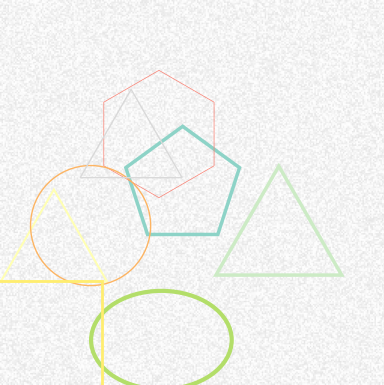[{"shape": "pentagon", "thickness": 2.5, "radius": 0.78, "center": [0.474, 0.517]}, {"shape": "triangle", "thickness": 1.5, "radius": 0.8, "center": [0.14, 0.348]}, {"shape": "hexagon", "thickness": 0.5, "radius": 0.83, "center": [0.413, 0.652]}, {"shape": "circle", "thickness": 1, "radius": 0.78, "center": [0.235, 0.414]}, {"shape": "oval", "thickness": 3, "radius": 0.91, "center": [0.419, 0.117]}, {"shape": "triangle", "thickness": 1, "radius": 0.76, "center": [0.341, 0.615]}, {"shape": "triangle", "thickness": 2.5, "radius": 0.94, "center": [0.724, 0.38]}, {"shape": "square", "thickness": 2, "radius": 0.71, "center": [0.122, 0.128]}]